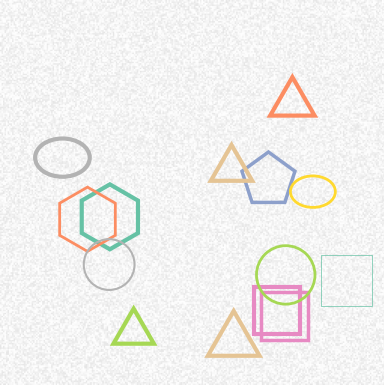[{"shape": "square", "thickness": 0.5, "radius": 0.33, "center": [0.899, 0.272]}, {"shape": "hexagon", "thickness": 3, "radius": 0.42, "center": [0.285, 0.437]}, {"shape": "hexagon", "thickness": 2, "radius": 0.42, "center": [0.227, 0.431]}, {"shape": "triangle", "thickness": 3, "radius": 0.33, "center": [0.759, 0.733]}, {"shape": "pentagon", "thickness": 2.5, "radius": 0.36, "center": [0.697, 0.533]}, {"shape": "square", "thickness": 2.5, "radius": 0.31, "center": [0.738, 0.179]}, {"shape": "square", "thickness": 3, "radius": 0.3, "center": [0.719, 0.194]}, {"shape": "triangle", "thickness": 3, "radius": 0.3, "center": [0.347, 0.138]}, {"shape": "circle", "thickness": 2, "radius": 0.38, "center": [0.742, 0.286]}, {"shape": "oval", "thickness": 2, "radius": 0.29, "center": [0.813, 0.502]}, {"shape": "triangle", "thickness": 3, "radius": 0.31, "center": [0.601, 0.561]}, {"shape": "triangle", "thickness": 3, "radius": 0.39, "center": [0.607, 0.115]}, {"shape": "oval", "thickness": 3, "radius": 0.35, "center": [0.162, 0.591]}, {"shape": "circle", "thickness": 1.5, "radius": 0.33, "center": [0.283, 0.313]}]